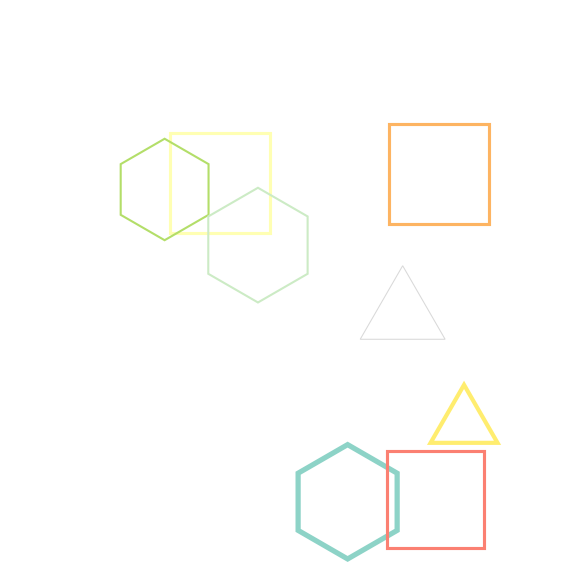[{"shape": "hexagon", "thickness": 2.5, "radius": 0.49, "center": [0.602, 0.13]}, {"shape": "square", "thickness": 1.5, "radius": 0.43, "center": [0.381, 0.682]}, {"shape": "square", "thickness": 1.5, "radius": 0.42, "center": [0.754, 0.134]}, {"shape": "square", "thickness": 1.5, "radius": 0.43, "center": [0.76, 0.699]}, {"shape": "hexagon", "thickness": 1, "radius": 0.44, "center": [0.285, 0.671]}, {"shape": "triangle", "thickness": 0.5, "radius": 0.42, "center": [0.697, 0.454]}, {"shape": "hexagon", "thickness": 1, "radius": 0.5, "center": [0.447, 0.575]}, {"shape": "triangle", "thickness": 2, "radius": 0.33, "center": [0.804, 0.266]}]